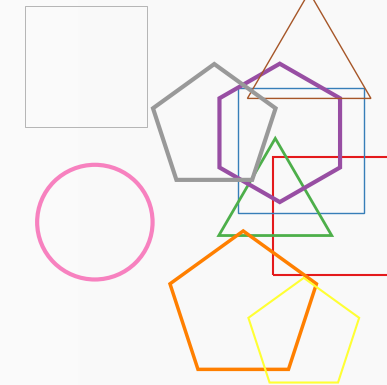[{"shape": "square", "thickness": 1.5, "radius": 0.77, "center": [0.858, 0.44]}, {"shape": "square", "thickness": 1, "radius": 0.81, "center": [0.777, 0.608]}, {"shape": "triangle", "thickness": 2, "radius": 0.84, "center": [0.71, 0.472]}, {"shape": "hexagon", "thickness": 3, "radius": 0.9, "center": [0.722, 0.655]}, {"shape": "pentagon", "thickness": 2.5, "radius": 0.99, "center": [0.628, 0.201]}, {"shape": "pentagon", "thickness": 1.5, "radius": 0.75, "center": [0.784, 0.128]}, {"shape": "triangle", "thickness": 1, "radius": 0.92, "center": [0.798, 0.836]}, {"shape": "circle", "thickness": 3, "radius": 0.74, "center": [0.245, 0.423]}, {"shape": "square", "thickness": 0.5, "radius": 0.79, "center": [0.222, 0.827]}, {"shape": "pentagon", "thickness": 3, "radius": 0.83, "center": [0.553, 0.667]}]